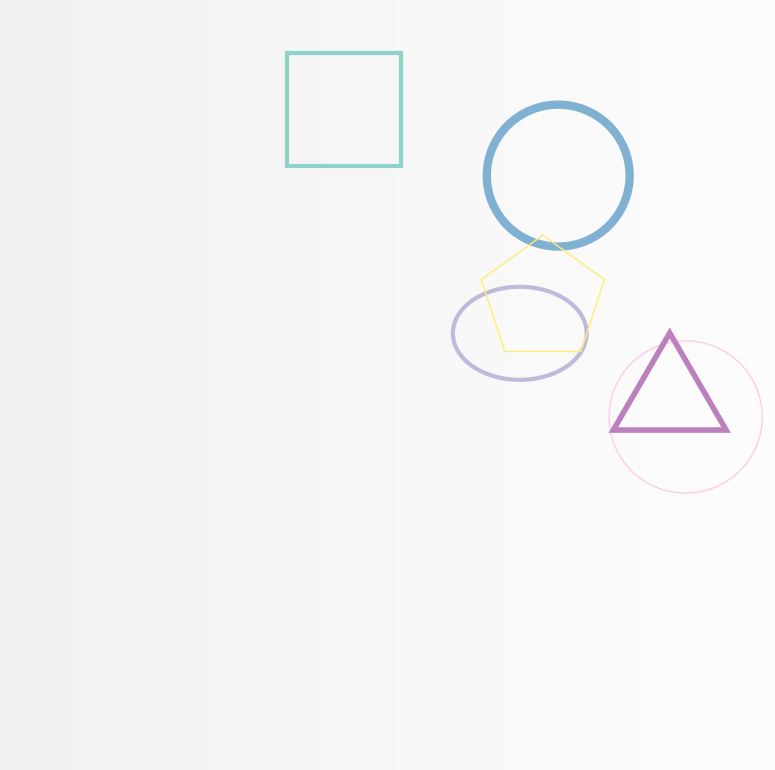[{"shape": "square", "thickness": 1.5, "radius": 0.37, "center": [0.444, 0.858]}, {"shape": "oval", "thickness": 1.5, "radius": 0.43, "center": [0.671, 0.567]}, {"shape": "circle", "thickness": 3, "radius": 0.46, "center": [0.72, 0.772]}, {"shape": "circle", "thickness": 0.5, "radius": 0.49, "center": [0.885, 0.458]}, {"shape": "triangle", "thickness": 2, "radius": 0.42, "center": [0.864, 0.484]}, {"shape": "pentagon", "thickness": 0.5, "radius": 0.42, "center": [0.7, 0.611]}]